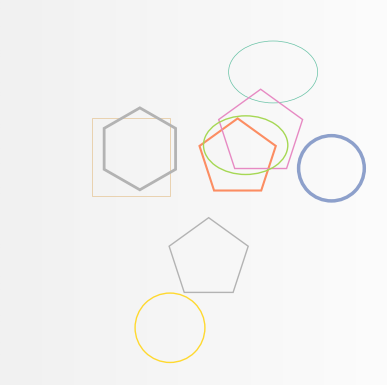[{"shape": "oval", "thickness": 0.5, "radius": 0.57, "center": [0.705, 0.813]}, {"shape": "pentagon", "thickness": 1.5, "radius": 0.52, "center": [0.613, 0.589]}, {"shape": "circle", "thickness": 2.5, "radius": 0.42, "center": [0.855, 0.563]}, {"shape": "pentagon", "thickness": 1, "radius": 0.57, "center": [0.673, 0.654]}, {"shape": "oval", "thickness": 1, "radius": 0.54, "center": [0.634, 0.623]}, {"shape": "circle", "thickness": 1, "radius": 0.45, "center": [0.439, 0.149]}, {"shape": "square", "thickness": 0.5, "radius": 0.5, "center": [0.339, 0.593]}, {"shape": "pentagon", "thickness": 1, "radius": 0.54, "center": [0.538, 0.327]}, {"shape": "hexagon", "thickness": 2, "radius": 0.53, "center": [0.361, 0.613]}]